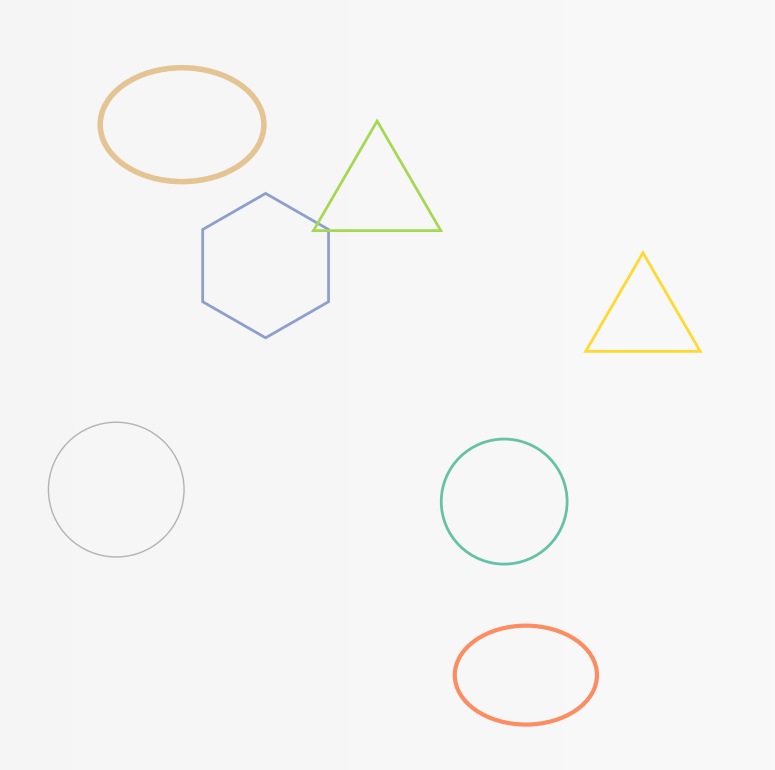[{"shape": "circle", "thickness": 1, "radius": 0.41, "center": [0.651, 0.349]}, {"shape": "oval", "thickness": 1.5, "radius": 0.46, "center": [0.679, 0.123]}, {"shape": "hexagon", "thickness": 1, "radius": 0.47, "center": [0.343, 0.655]}, {"shape": "triangle", "thickness": 1, "radius": 0.47, "center": [0.487, 0.748]}, {"shape": "triangle", "thickness": 1, "radius": 0.43, "center": [0.83, 0.586]}, {"shape": "oval", "thickness": 2, "radius": 0.53, "center": [0.235, 0.838]}, {"shape": "circle", "thickness": 0.5, "radius": 0.44, "center": [0.15, 0.364]}]